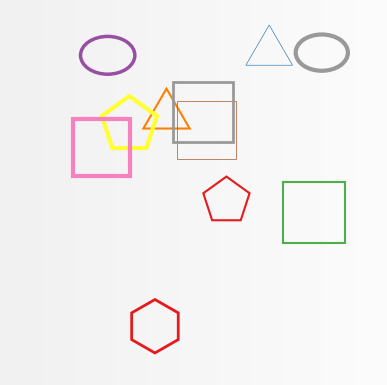[{"shape": "pentagon", "thickness": 1.5, "radius": 0.31, "center": [0.584, 0.479]}, {"shape": "hexagon", "thickness": 2, "radius": 0.35, "center": [0.4, 0.153]}, {"shape": "triangle", "thickness": 0.5, "radius": 0.35, "center": [0.695, 0.865]}, {"shape": "square", "thickness": 1.5, "radius": 0.4, "center": [0.81, 0.448]}, {"shape": "oval", "thickness": 2.5, "radius": 0.35, "center": [0.278, 0.856]}, {"shape": "triangle", "thickness": 1.5, "radius": 0.35, "center": [0.43, 0.701]}, {"shape": "pentagon", "thickness": 3, "radius": 0.37, "center": [0.334, 0.676]}, {"shape": "square", "thickness": 0.5, "radius": 0.38, "center": [0.534, 0.662]}, {"shape": "square", "thickness": 3, "radius": 0.37, "center": [0.262, 0.617]}, {"shape": "square", "thickness": 2, "radius": 0.39, "center": [0.524, 0.709]}, {"shape": "oval", "thickness": 3, "radius": 0.34, "center": [0.83, 0.863]}]